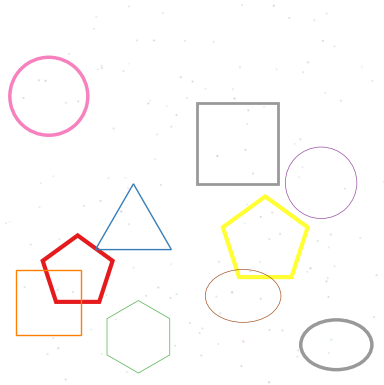[{"shape": "pentagon", "thickness": 3, "radius": 0.48, "center": [0.202, 0.293]}, {"shape": "triangle", "thickness": 1, "radius": 0.57, "center": [0.347, 0.409]}, {"shape": "hexagon", "thickness": 0.5, "radius": 0.47, "center": [0.359, 0.125]}, {"shape": "circle", "thickness": 0.5, "radius": 0.46, "center": [0.834, 0.525]}, {"shape": "square", "thickness": 1, "radius": 0.42, "center": [0.126, 0.214]}, {"shape": "pentagon", "thickness": 3, "radius": 0.58, "center": [0.689, 0.374]}, {"shape": "oval", "thickness": 0.5, "radius": 0.49, "center": [0.631, 0.231]}, {"shape": "circle", "thickness": 2.5, "radius": 0.51, "center": [0.127, 0.75]}, {"shape": "square", "thickness": 2, "radius": 0.52, "center": [0.617, 0.627]}, {"shape": "oval", "thickness": 2.5, "radius": 0.46, "center": [0.874, 0.104]}]